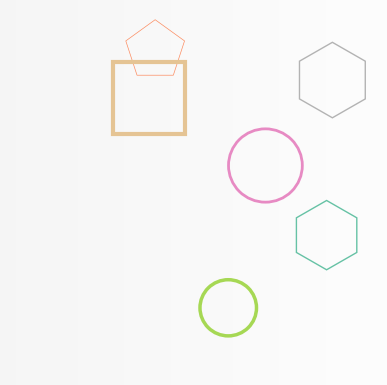[{"shape": "hexagon", "thickness": 1, "radius": 0.45, "center": [0.843, 0.389]}, {"shape": "pentagon", "thickness": 0.5, "radius": 0.4, "center": [0.4, 0.869]}, {"shape": "circle", "thickness": 2, "radius": 0.48, "center": [0.685, 0.57]}, {"shape": "circle", "thickness": 2.5, "radius": 0.36, "center": [0.589, 0.201]}, {"shape": "square", "thickness": 3, "radius": 0.46, "center": [0.384, 0.745]}, {"shape": "hexagon", "thickness": 1, "radius": 0.49, "center": [0.858, 0.792]}]